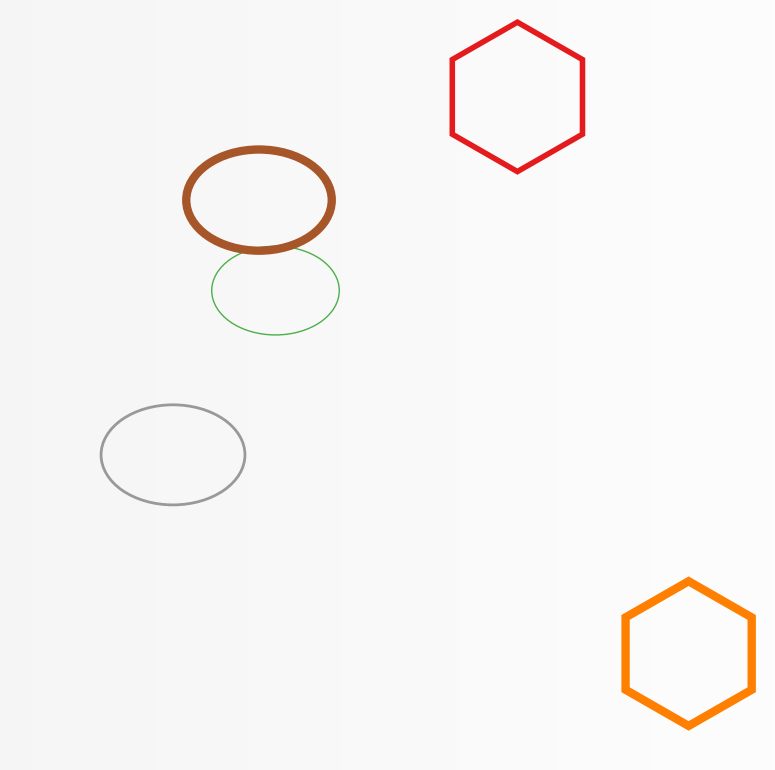[{"shape": "hexagon", "thickness": 2, "radius": 0.48, "center": [0.668, 0.874]}, {"shape": "oval", "thickness": 0.5, "radius": 0.41, "center": [0.355, 0.623]}, {"shape": "hexagon", "thickness": 3, "radius": 0.47, "center": [0.889, 0.151]}, {"shape": "oval", "thickness": 3, "radius": 0.47, "center": [0.334, 0.74]}, {"shape": "oval", "thickness": 1, "radius": 0.46, "center": [0.223, 0.409]}]